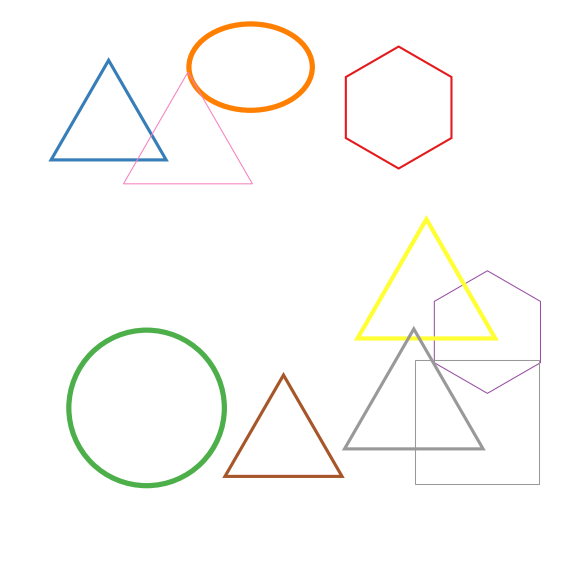[{"shape": "hexagon", "thickness": 1, "radius": 0.53, "center": [0.69, 0.813]}, {"shape": "triangle", "thickness": 1.5, "radius": 0.58, "center": [0.188, 0.78]}, {"shape": "circle", "thickness": 2.5, "radius": 0.67, "center": [0.254, 0.293]}, {"shape": "hexagon", "thickness": 0.5, "radius": 0.53, "center": [0.844, 0.424]}, {"shape": "oval", "thickness": 2.5, "radius": 0.53, "center": [0.434, 0.883]}, {"shape": "triangle", "thickness": 2, "radius": 0.69, "center": [0.738, 0.482]}, {"shape": "triangle", "thickness": 1.5, "radius": 0.59, "center": [0.491, 0.233]}, {"shape": "triangle", "thickness": 0.5, "radius": 0.64, "center": [0.325, 0.745]}, {"shape": "square", "thickness": 0.5, "radius": 0.54, "center": [0.826, 0.268]}, {"shape": "triangle", "thickness": 1.5, "radius": 0.69, "center": [0.717, 0.291]}]